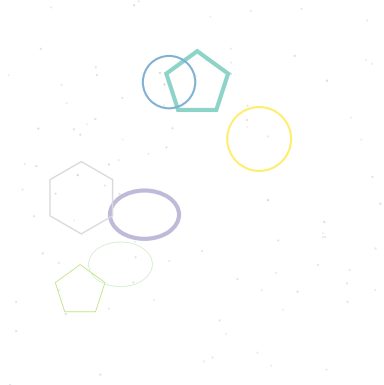[{"shape": "pentagon", "thickness": 3, "radius": 0.42, "center": [0.512, 0.783]}, {"shape": "oval", "thickness": 3, "radius": 0.45, "center": [0.375, 0.442]}, {"shape": "circle", "thickness": 1.5, "radius": 0.34, "center": [0.439, 0.787]}, {"shape": "pentagon", "thickness": 0.5, "radius": 0.34, "center": [0.208, 0.245]}, {"shape": "hexagon", "thickness": 1, "radius": 0.47, "center": [0.211, 0.486]}, {"shape": "oval", "thickness": 0.5, "radius": 0.41, "center": [0.313, 0.313]}, {"shape": "circle", "thickness": 1.5, "radius": 0.41, "center": [0.673, 0.639]}]